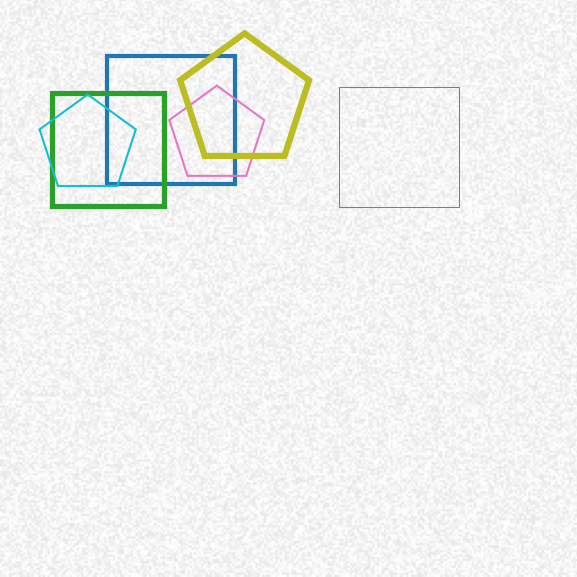[{"shape": "square", "thickness": 2, "radius": 0.55, "center": [0.296, 0.792]}, {"shape": "square", "thickness": 2.5, "radius": 0.49, "center": [0.187, 0.74]}, {"shape": "square", "thickness": 0.5, "radius": 0.52, "center": [0.691, 0.744]}, {"shape": "pentagon", "thickness": 1, "radius": 0.43, "center": [0.375, 0.765]}, {"shape": "pentagon", "thickness": 3, "radius": 0.59, "center": [0.424, 0.824]}, {"shape": "pentagon", "thickness": 1, "radius": 0.44, "center": [0.152, 0.748]}]